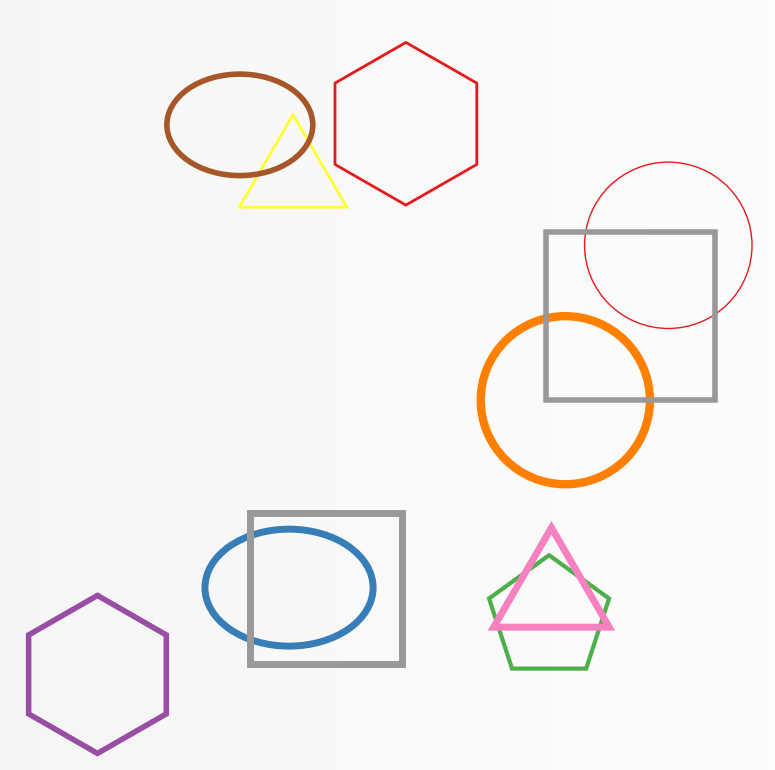[{"shape": "hexagon", "thickness": 1, "radius": 0.53, "center": [0.524, 0.839]}, {"shape": "circle", "thickness": 0.5, "radius": 0.54, "center": [0.862, 0.681]}, {"shape": "oval", "thickness": 2.5, "radius": 0.54, "center": [0.373, 0.237]}, {"shape": "pentagon", "thickness": 1.5, "radius": 0.41, "center": [0.708, 0.198]}, {"shape": "hexagon", "thickness": 2, "radius": 0.51, "center": [0.126, 0.124]}, {"shape": "circle", "thickness": 3, "radius": 0.55, "center": [0.729, 0.48]}, {"shape": "triangle", "thickness": 1, "radius": 0.4, "center": [0.378, 0.771]}, {"shape": "oval", "thickness": 2, "radius": 0.47, "center": [0.309, 0.838]}, {"shape": "triangle", "thickness": 2.5, "radius": 0.43, "center": [0.712, 0.229]}, {"shape": "square", "thickness": 2.5, "radius": 0.49, "center": [0.421, 0.235]}, {"shape": "square", "thickness": 2, "radius": 0.55, "center": [0.813, 0.589]}]